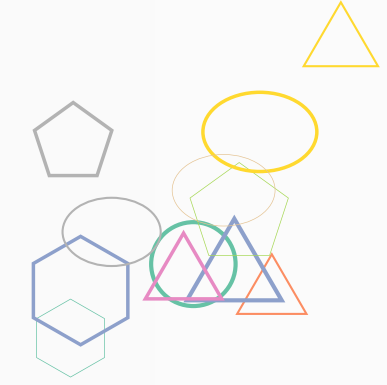[{"shape": "hexagon", "thickness": 0.5, "radius": 0.51, "center": [0.182, 0.122]}, {"shape": "circle", "thickness": 3, "radius": 0.54, "center": [0.499, 0.314]}, {"shape": "triangle", "thickness": 1.5, "radius": 0.52, "center": [0.701, 0.236]}, {"shape": "hexagon", "thickness": 2.5, "radius": 0.7, "center": [0.208, 0.245]}, {"shape": "triangle", "thickness": 3, "radius": 0.71, "center": [0.605, 0.291]}, {"shape": "triangle", "thickness": 2.5, "radius": 0.57, "center": [0.474, 0.281]}, {"shape": "pentagon", "thickness": 0.5, "radius": 0.67, "center": [0.617, 0.444]}, {"shape": "oval", "thickness": 2.5, "radius": 0.74, "center": [0.671, 0.657]}, {"shape": "triangle", "thickness": 1.5, "radius": 0.55, "center": [0.88, 0.883]}, {"shape": "oval", "thickness": 0.5, "radius": 0.66, "center": [0.577, 0.506]}, {"shape": "pentagon", "thickness": 2.5, "radius": 0.52, "center": [0.189, 0.629]}, {"shape": "oval", "thickness": 1.5, "radius": 0.63, "center": [0.288, 0.398]}]